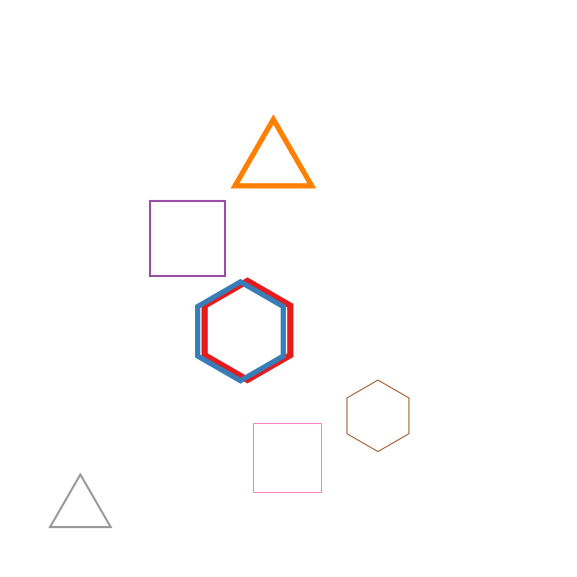[{"shape": "hexagon", "thickness": 3, "radius": 0.43, "center": [0.429, 0.427]}, {"shape": "hexagon", "thickness": 2.5, "radius": 0.43, "center": [0.416, 0.425]}, {"shape": "square", "thickness": 1, "radius": 0.32, "center": [0.324, 0.587]}, {"shape": "triangle", "thickness": 2.5, "radius": 0.38, "center": [0.473, 0.716]}, {"shape": "hexagon", "thickness": 0.5, "radius": 0.31, "center": [0.654, 0.279]}, {"shape": "square", "thickness": 0.5, "radius": 0.3, "center": [0.497, 0.207]}, {"shape": "triangle", "thickness": 1, "radius": 0.3, "center": [0.139, 0.117]}]